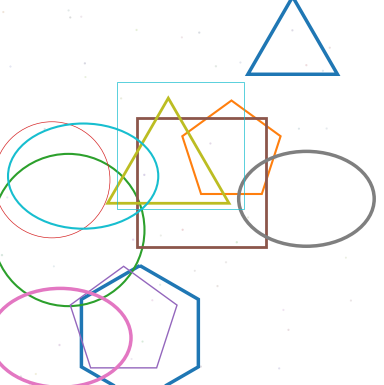[{"shape": "triangle", "thickness": 2.5, "radius": 0.67, "center": [0.76, 0.874]}, {"shape": "hexagon", "thickness": 2.5, "radius": 0.88, "center": [0.363, 0.135]}, {"shape": "pentagon", "thickness": 1.5, "radius": 0.67, "center": [0.601, 0.605]}, {"shape": "circle", "thickness": 1.5, "radius": 0.99, "center": [0.178, 0.403]}, {"shape": "circle", "thickness": 0.5, "radius": 0.75, "center": [0.135, 0.533]}, {"shape": "pentagon", "thickness": 1, "radius": 0.73, "center": [0.321, 0.162]}, {"shape": "square", "thickness": 2, "radius": 0.83, "center": [0.524, 0.525]}, {"shape": "oval", "thickness": 2.5, "radius": 0.92, "center": [0.157, 0.122]}, {"shape": "oval", "thickness": 2.5, "radius": 0.88, "center": [0.796, 0.484]}, {"shape": "triangle", "thickness": 2, "radius": 0.91, "center": [0.437, 0.563]}, {"shape": "square", "thickness": 0.5, "radius": 0.83, "center": [0.469, 0.622]}, {"shape": "oval", "thickness": 1.5, "radius": 0.98, "center": [0.216, 0.543]}]